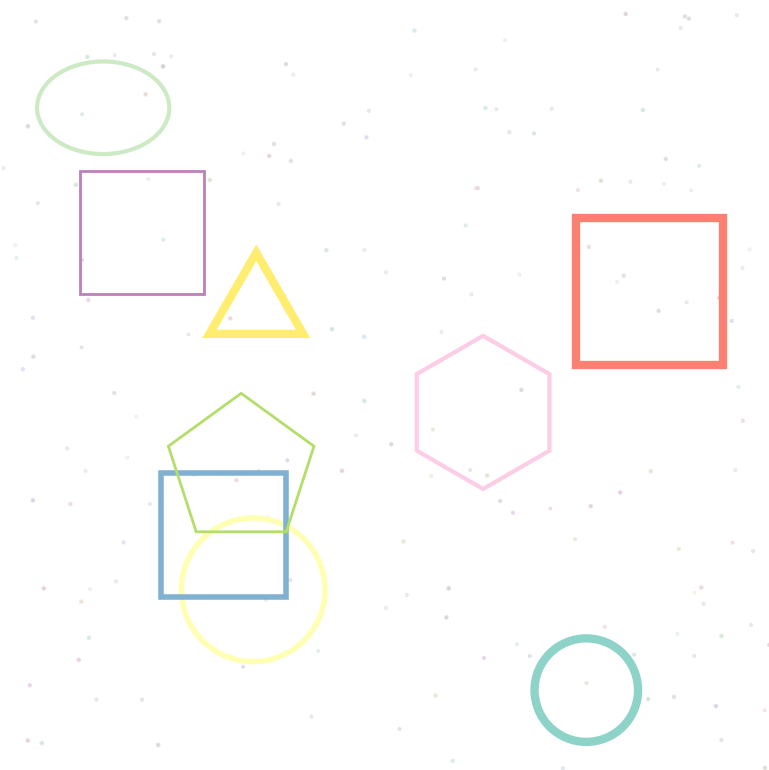[{"shape": "circle", "thickness": 3, "radius": 0.34, "center": [0.761, 0.104]}, {"shape": "circle", "thickness": 2, "radius": 0.47, "center": [0.329, 0.234]}, {"shape": "square", "thickness": 3, "radius": 0.48, "center": [0.843, 0.621]}, {"shape": "square", "thickness": 2, "radius": 0.4, "center": [0.29, 0.305]}, {"shape": "pentagon", "thickness": 1, "radius": 0.5, "center": [0.313, 0.39]}, {"shape": "hexagon", "thickness": 1.5, "radius": 0.5, "center": [0.627, 0.464]}, {"shape": "square", "thickness": 1, "radius": 0.4, "center": [0.184, 0.698]}, {"shape": "oval", "thickness": 1.5, "radius": 0.43, "center": [0.134, 0.86]}, {"shape": "triangle", "thickness": 3, "radius": 0.35, "center": [0.333, 0.602]}]